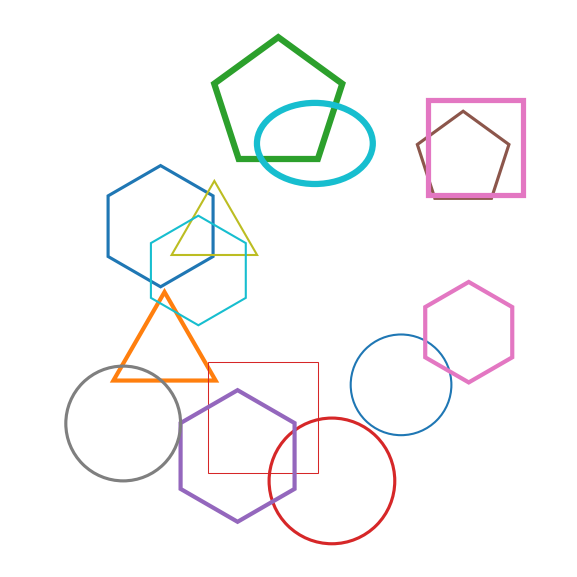[{"shape": "hexagon", "thickness": 1.5, "radius": 0.52, "center": [0.278, 0.607]}, {"shape": "circle", "thickness": 1, "radius": 0.44, "center": [0.694, 0.333]}, {"shape": "triangle", "thickness": 2, "radius": 0.51, "center": [0.285, 0.391]}, {"shape": "pentagon", "thickness": 3, "radius": 0.58, "center": [0.482, 0.818]}, {"shape": "square", "thickness": 0.5, "radius": 0.48, "center": [0.456, 0.276]}, {"shape": "circle", "thickness": 1.5, "radius": 0.54, "center": [0.575, 0.166]}, {"shape": "hexagon", "thickness": 2, "radius": 0.57, "center": [0.411, 0.21]}, {"shape": "pentagon", "thickness": 1.5, "radius": 0.42, "center": [0.802, 0.723]}, {"shape": "hexagon", "thickness": 2, "radius": 0.44, "center": [0.812, 0.424]}, {"shape": "square", "thickness": 2.5, "radius": 0.41, "center": [0.823, 0.743]}, {"shape": "circle", "thickness": 1.5, "radius": 0.5, "center": [0.213, 0.266]}, {"shape": "triangle", "thickness": 1, "radius": 0.43, "center": [0.371, 0.6]}, {"shape": "oval", "thickness": 3, "radius": 0.5, "center": [0.545, 0.751]}, {"shape": "hexagon", "thickness": 1, "radius": 0.47, "center": [0.343, 0.531]}]